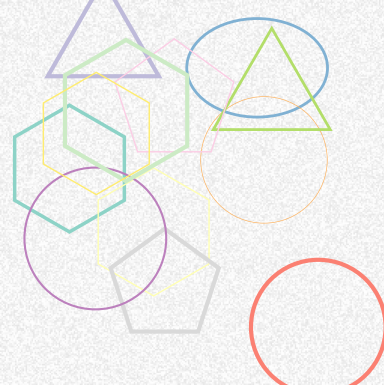[{"shape": "hexagon", "thickness": 2.5, "radius": 0.82, "center": [0.181, 0.562]}, {"shape": "hexagon", "thickness": 1, "radius": 0.83, "center": [0.399, 0.398]}, {"shape": "triangle", "thickness": 3, "radius": 0.83, "center": [0.268, 0.885]}, {"shape": "circle", "thickness": 3, "radius": 0.87, "center": [0.827, 0.15]}, {"shape": "oval", "thickness": 2, "radius": 0.91, "center": [0.668, 0.824]}, {"shape": "circle", "thickness": 0.5, "radius": 0.82, "center": [0.686, 0.585]}, {"shape": "triangle", "thickness": 2, "radius": 0.88, "center": [0.706, 0.751]}, {"shape": "pentagon", "thickness": 1, "radius": 0.81, "center": [0.453, 0.737]}, {"shape": "pentagon", "thickness": 3, "radius": 0.74, "center": [0.428, 0.258]}, {"shape": "circle", "thickness": 1.5, "radius": 0.92, "center": [0.248, 0.381]}, {"shape": "hexagon", "thickness": 3, "radius": 0.92, "center": [0.327, 0.713]}, {"shape": "hexagon", "thickness": 1, "radius": 0.79, "center": [0.25, 0.653]}]